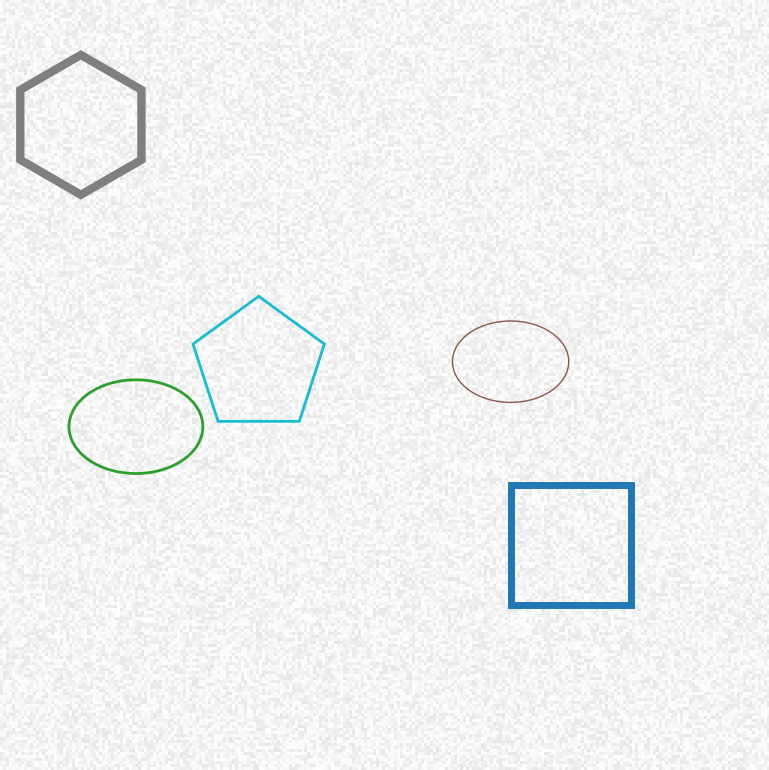[{"shape": "square", "thickness": 2.5, "radius": 0.39, "center": [0.742, 0.293]}, {"shape": "oval", "thickness": 1, "radius": 0.43, "center": [0.177, 0.446]}, {"shape": "oval", "thickness": 0.5, "radius": 0.38, "center": [0.663, 0.53]}, {"shape": "hexagon", "thickness": 3, "radius": 0.45, "center": [0.105, 0.838]}, {"shape": "pentagon", "thickness": 1, "radius": 0.45, "center": [0.336, 0.525]}]